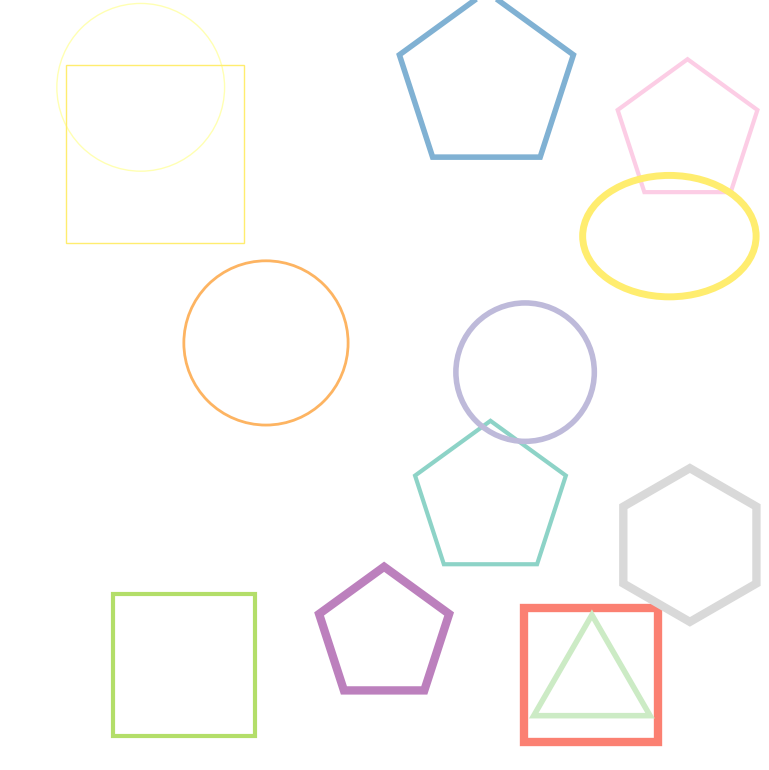[{"shape": "pentagon", "thickness": 1.5, "radius": 0.51, "center": [0.637, 0.351]}, {"shape": "circle", "thickness": 0.5, "radius": 0.54, "center": [0.183, 0.887]}, {"shape": "circle", "thickness": 2, "radius": 0.45, "center": [0.682, 0.517]}, {"shape": "square", "thickness": 3, "radius": 0.44, "center": [0.767, 0.124]}, {"shape": "pentagon", "thickness": 2, "radius": 0.59, "center": [0.632, 0.892]}, {"shape": "circle", "thickness": 1, "radius": 0.53, "center": [0.345, 0.555]}, {"shape": "square", "thickness": 1.5, "radius": 0.46, "center": [0.239, 0.136]}, {"shape": "pentagon", "thickness": 1.5, "radius": 0.48, "center": [0.893, 0.828]}, {"shape": "hexagon", "thickness": 3, "radius": 0.5, "center": [0.896, 0.292]}, {"shape": "pentagon", "thickness": 3, "radius": 0.44, "center": [0.499, 0.175]}, {"shape": "triangle", "thickness": 2, "radius": 0.44, "center": [0.769, 0.114]}, {"shape": "square", "thickness": 0.5, "radius": 0.58, "center": [0.201, 0.8]}, {"shape": "oval", "thickness": 2.5, "radius": 0.56, "center": [0.869, 0.693]}]